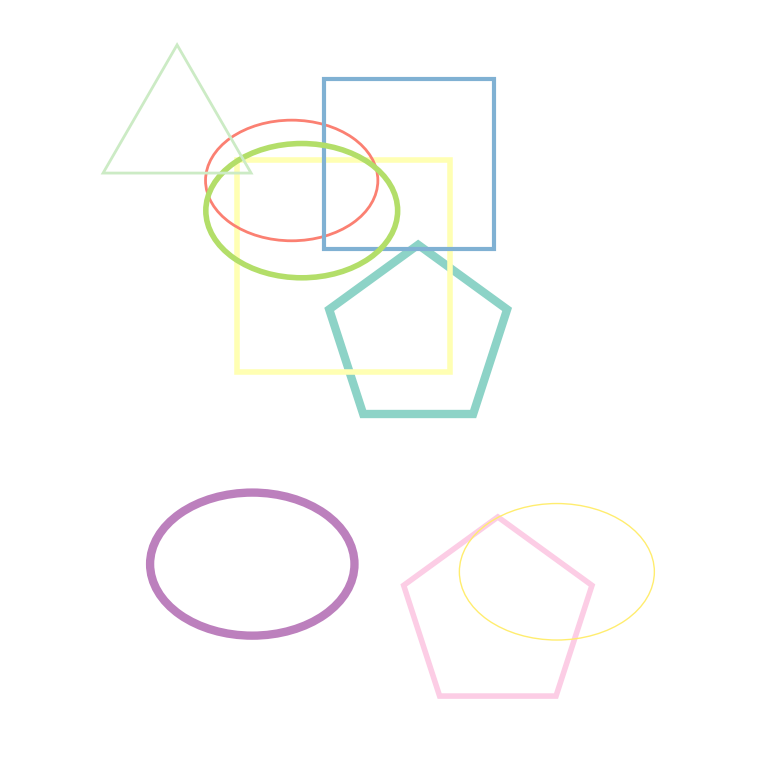[{"shape": "pentagon", "thickness": 3, "radius": 0.61, "center": [0.543, 0.561]}, {"shape": "square", "thickness": 2, "radius": 0.69, "center": [0.446, 0.655]}, {"shape": "oval", "thickness": 1, "radius": 0.56, "center": [0.379, 0.766]}, {"shape": "square", "thickness": 1.5, "radius": 0.55, "center": [0.531, 0.786]}, {"shape": "oval", "thickness": 2, "radius": 0.62, "center": [0.392, 0.726]}, {"shape": "pentagon", "thickness": 2, "radius": 0.64, "center": [0.647, 0.2]}, {"shape": "oval", "thickness": 3, "radius": 0.66, "center": [0.328, 0.267]}, {"shape": "triangle", "thickness": 1, "radius": 0.55, "center": [0.23, 0.831]}, {"shape": "oval", "thickness": 0.5, "radius": 0.63, "center": [0.723, 0.257]}]